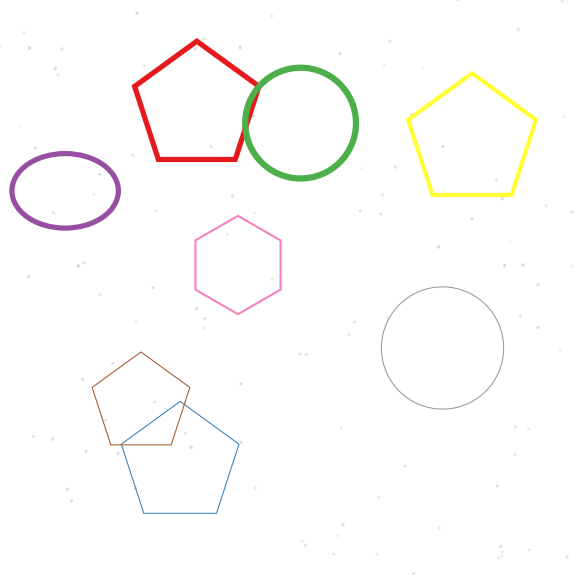[{"shape": "pentagon", "thickness": 2.5, "radius": 0.57, "center": [0.341, 0.815]}, {"shape": "pentagon", "thickness": 0.5, "radius": 0.54, "center": [0.312, 0.197]}, {"shape": "circle", "thickness": 3, "radius": 0.48, "center": [0.521, 0.786]}, {"shape": "oval", "thickness": 2.5, "radius": 0.46, "center": [0.113, 0.669]}, {"shape": "pentagon", "thickness": 2, "radius": 0.58, "center": [0.817, 0.756]}, {"shape": "pentagon", "thickness": 0.5, "radius": 0.44, "center": [0.244, 0.301]}, {"shape": "hexagon", "thickness": 1, "radius": 0.43, "center": [0.412, 0.54]}, {"shape": "circle", "thickness": 0.5, "radius": 0.53, "center": [0.766, 0.397]}]